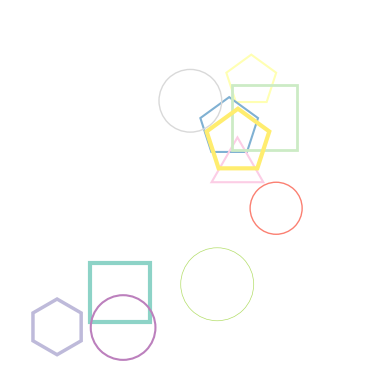[{"shape": "square", "thickness": 3, "radius": 0.38, "center": [0.312, 0.24]}, {"shape": "pentagon", "thickness": 1.5, "radius": 0.34, "center": [0.653, 0.79]}, {"shape": "hexagon", "thickness": 2.5, "radius": 0.36, "center": [0.148, 0.151]}, {"shape": "circle", "thickness": 1, "radius": 0.34, "center": [0.717, 0.459]}, {"shape": "pentagon", "thickness": 1.5, "radius": 0.39, "center": [0.595, 0.669]}, {"shape": "circle", "thickness": 0.5, "radius": 0.47, "center": [0.564, 0.262]}, {"shape": "triangle", "thickness": 1.5, "radius": 0.39, "center": [0.617, 0.566]}, {"shape": "circle", "thickness": 1, "radius": 0.41, "center": [0.494, 0.738]}, {"shape": "circle", "thickness": 1.5, "radius": 0.42, "center": [0.32, 0.149]}, {"shape": "square", "thickness": 2, "radius": 0.42, "center": [0.687, 0.694]}, {"shape": "pentagon", "thickness": 3, "radius": 0.43, "center": [0.618, 0.632]}]